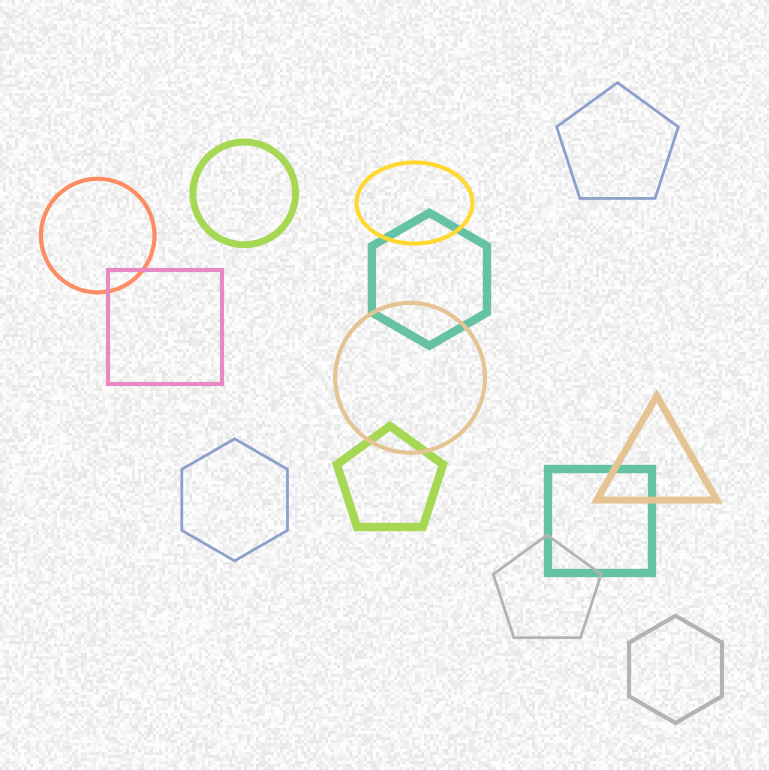[{"shape": "hexagon", "thickness": 3, "radius": 0.43, "center": [0.558, 0.637]}, {"shape": "square", "thickness": 3, "radius": 0.34, "center": [0.779, 0.324]}, {"shape": "circle", "thickness": 1.5, "radius": 0.37, "center": [0.127, 0.694]}, {"shape": "hexagon", "thickness": 1, "radius": 0.4, "center": [0.305, 0.351]}, {"shape": "pentagon", "thickness": 1, "radius": 0.42, "center": [0.802, 0.81]}, {"shape": "square", "thickness": 1.5, "radius": 0.37, "center": [0.214, 0.576]}, {"shape": "circle", "thickness": 2.5, "radius": 0.33, "center": [0.317, 0.749]}, {"shape": "pentagon", "thickness": 3, "radius": 0.36, "center": [0.506, 0.374]}, {"shape": "oval", "thickness": 1.5, "radius": 0.38, "center": [0.538, 0.736]}, {"shape": "triangle", "thickness": 2.5, "radius": 0.45, "center": [0.853, 0.396]}, {"shape": "circle", "thickness": 1.5, "radius": 0.49, "center": [0.533, 0.509]}, {"shape": "pentagon", "thickness": 1, "radius": 0.37, "center": [0.711, 0.231]}, {"shape": "hexagon", "thickness": 1.5, "radius": 0.35, "center": [0.877, 0.131]}]